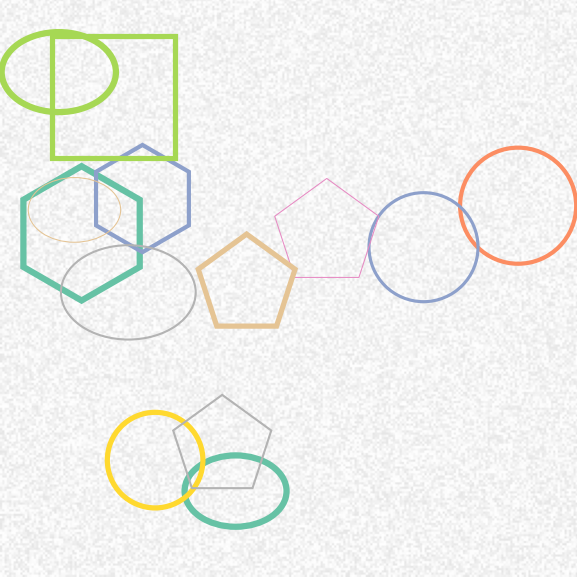[{"shape": "hexagon", "thickness": 3, "radius": 0.58, "center": [0.141, 0.595]}, {"shape": "oval", "thickness": 3, "radius": 0.44, "center": [0.408, 0.149]}, {"shape": "circle", "thickness": 2, "radius": 0.5, "center": [0.897, 0.643]}, {"shape": "circle", "thickness": 1.5, "radius": 0.47, "center": [0.733, 0.571]}, {"shape": "hexagon", "thickness": 2, "radius": 0.46, "center": [0.247, 0.655]}, {"shape": "pentagon", "thickness": 0.5, "radius": 0.47, "center": [0.566, 0.595]}, {"shape": "oval", "thickness": 3, "radius": 0.49, "center": [0.102, 0.874]}, {"shape": "square", "thickness": 2.5, "radius": 0.53, "center": [0.196, 0.831]}, {"shape": "circle", "thickness": 2.5, "radius": 0.41, "center": [0.269, 0.202]}, {"shape": "oval", "thickness": 0.5, "radius": 0.4, "center": [0.129, 0.636]}, {"shape": "pentagon", "thickness": 2.5, "radius": 0.44, "center": [0.427, 0.506]}, {"shape": "pentagon", "thickness": 1, "radius": 0.45, "center": [0.385, 0.226]}, {"shape": "oval", "thickness": 1, "radius": 0.58, "center": [0.222, 0.493]}]